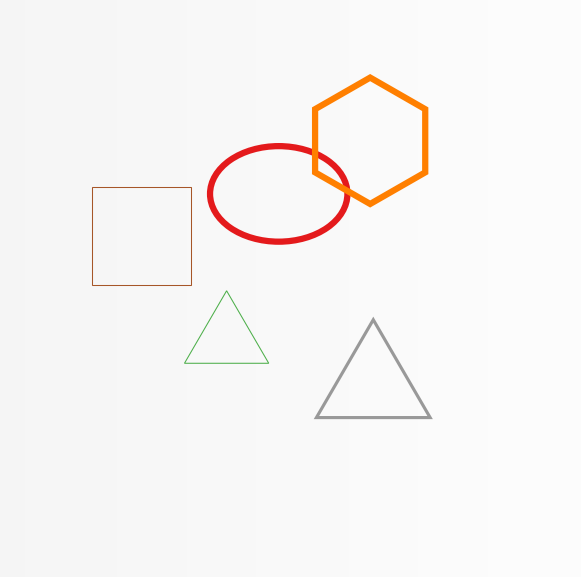[{"shape": "oval", "thickness": 3, "radius": 0.59, "center": [0.48, 0.663]}, {"shape": "triangle", "thickness": 0.5, "radius": 0.42, "center": [0.39, 0.412]}, {"shape": "hexagon", "thickness": 3, "radius": 0.55, "center": [0.637, 0.755]}, {"shape": "square", "thickness": 0.5, "radius": 0.43, "center": [0.244, 0.591]}, {"shape": "triangle", "thickness": 1.5, "radius": 0.56, "center": [0.642, 0.333]}]